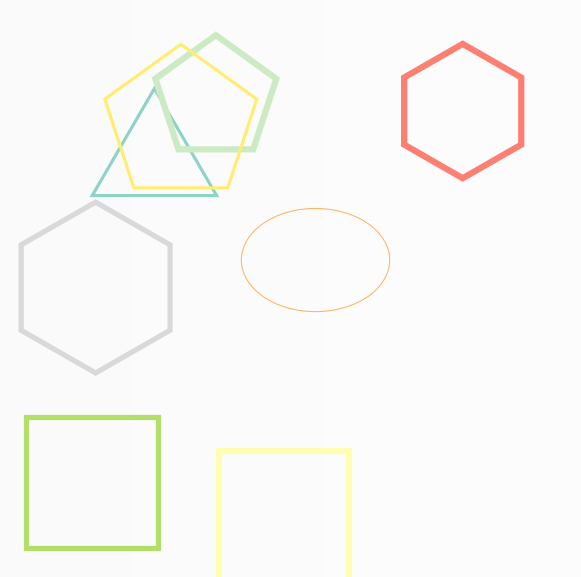[{"shape": "triangle", "thickness": 1.5, "radius": 0.62, "center": [0.266, 0.722]}, {"shape": "square", "thickness": 3, "radius": 0.56, "center": [0.488, 0.106]}, {"shape": "hexagon", "thickness": 3, "radius": 0.58, "center": [0.796, 0.807]}, {"shape": "oval", "thickness": 0.5, "radius": 0.64, "center": [0.543, 0.549]}, {"shape": "square", "thickness": 2.5, "radius": 0.57, "center": [0.158, 0.164]}, {"shape": "hexagon", "thickness": 2.5, "radius": 0.74, "center": [0.164, 0.501]}, {"shape": "pentagon", "thickness": 3, "radius": 0.55, "center": [0.371, 0.829]}, {"shape": "pentagon", "thickness": 1.5, "radius": 0.69, "center": [0.311, 0.785]}]